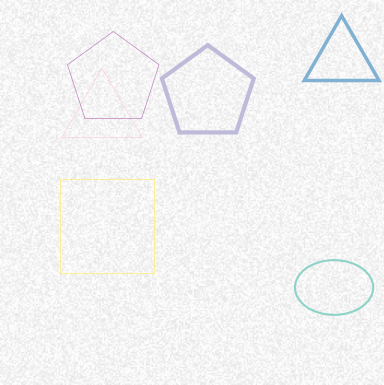[{"shape": "oval", "thickness": 1.5, "radius": 0.51, "center": [0.868, 0.253]}, {"shape": "pentagon", "thickness": 3, "radius": 0.63, "center": [0.54, 0.757]}, {"shape": "triangle", "thickness": 2.5, "radius": 0.56, "center": [0.887, 0.847]}, {"shape": "triangle", "thickness": 0.5, "radius": 0.6, "center": [0.265, 0.703]}, {"shape": "pentagon", "thickness": 0.5, "radius": 0.63, "center": [0.294, 0.793]}, {"shape": "square", "thickness": 0.5, "radius": 0.61, "center": [0.278, 0.414]}]